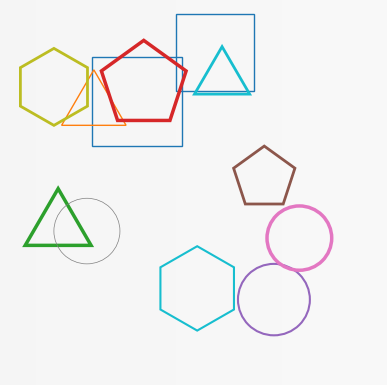[{"shape": "square", "thickness": 1, "radius": 0.5, "center": [0.554, 0.863]}, {"shape": "square", "thickness": 1, "radius": 0.58, "center": [0.353, 0.736]}, {"shape": "triangle", "thickness": 1, "radius": 0.48, "center": [0.242, 0.723]}, {"shape": "triangle", "thickness": 2.5, "radius": 0.49, "center": [0.15, 0.412]}, {"shape": "pentagon", "thickness": 2.5, "radius": 0.57, "center": [0.371, 0.78]}, {"shape": "circle", "thickness": 1.5, "radius": 0.46, "center": [0.707, 0.222]}, {"shape": "pentagon", "thickness": 2, "radius": 0.42, "center": [0.682, 0.537]}, {"shape": "circle", "thickness": 2.5, "radius": 0.42, "center": [0.773, 0.382]}, {"shape": "circle", "thickness": 0.5, "radius": 0.43, "center": [0.224, 0.4]}, {"shape": "hexagon", "thickness": 2, "radius": 0.5, "center": [0.139, 0.774]}, {"shape": "triangle", "thickness": 2, "radius": 0.41, "center": [0.573, 0.797]}, {"shape": "hexagon", "thickness": 1.5, "radius": 0.55, "center": [0.509, 0.251]}]